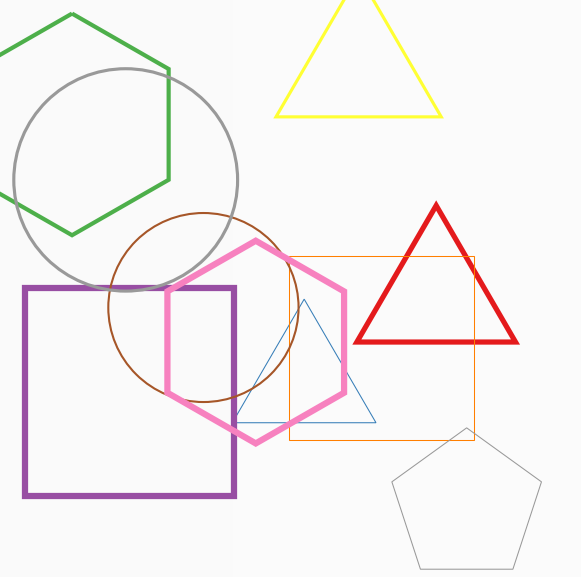[{"shape": "triangle", "thickness": 2.5, "radius": 0.79, "center": [0.75, 0.486]}, {"shape": "triangle", "thickness": 0.5, "radius": 0.71, "center": [0.523, 0.338]}, {"shape": "hexagon", "thickness": 2, "radius": 0.96, "center": [0.124, 0.784]}, {"shape": "square", "thickness": 3, "radius": 0.9, "center": [0.223, 0.32]}, {"shape": "square", "thickness": 0.5, "radius": 0.8, "center": [0.656, 0.397]}, {"shape": "triangle", "thickness": 1.5, "radius": 0.82, "center": [0.617, 0.879]}, {"shape": "circle", "thickness": 1, "radius": 0.82, "center": [0.35, 0.467]}, {"shape": "hexagon", "thickness": 3, "radius": 0.88, "center": [0.44, 0.407]}, {"shape": "circle", "thickness": 1.5, "radius": 0.96, "center": [0.216, 0.688]}, {"shape": "pentagon", "thickness": 0.5, "radius": 0.68, "center": [0.803, 0.123]}]